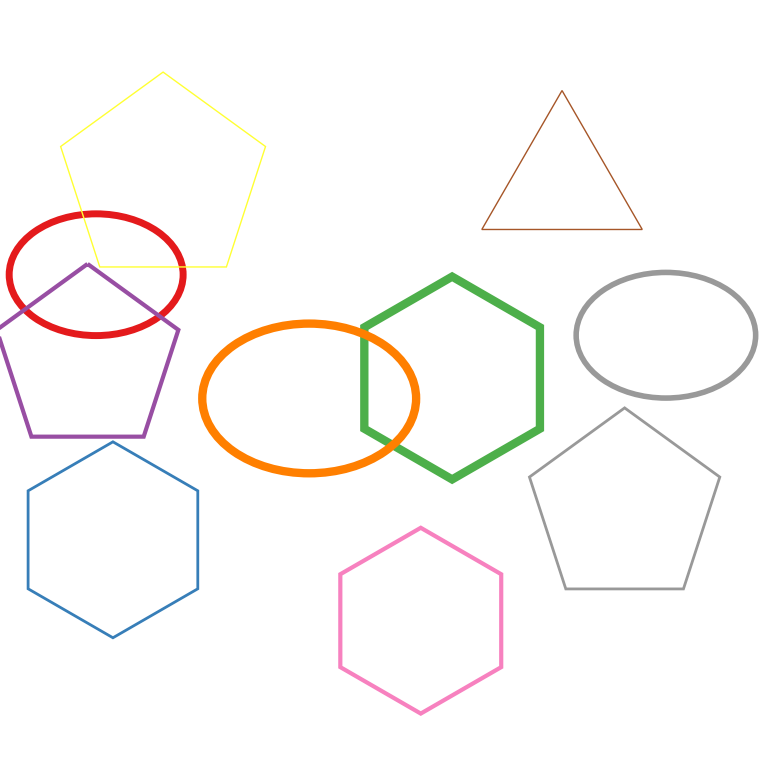[{"shape": "oval", "thickness": 2.5, "radius": 0.56, "center": [0.125, 0.643]}, {"shape": "hexagon", "thickness": 1, "radius": 0.64, "center": [0.147, 0.299]}, {"shape": "hexagon", "thickness": 3, "radius": 0.66, "center": [0.587, 0.509]}, {"shape": "pentagon", "thickness": 1.5, "radius": 0.62, "center": [0.114, 0.533]}, {"shape": "oval", "thickness": 3, "radius": 0.69, "center": [0.402, 0.483]}, {"shape": "pentagon", "thickness": 0.5, "radius": 0.7, "center": [0.212, 0.766]}, {"shape": "triangle", "thickness": 0.5, "radius": 0.6, "center": [0.73, 0.762]}, {"shape": "hexagon", "thickness": 1.5, "radius": 0.6, "center": [0.546, 0.194]}, {"shape": "pentagon", "thickness": 1, "radius": 0.65, "center": [0.811, 0.34]}, {"shape": "oval", "thickness": 2, "radius": 0.58, "center": [0.865, 0.565]}]